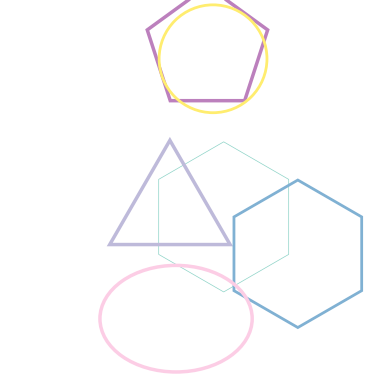[{"shape": "hexagon", "thickness": 0.5, "radius": 0.97, "center": [0.581, 0.437]}, {"shape": "triangle", "thickness": 2.5, "radius": 0.9, "center": [0.441, 0.455]}, {"shape": "hexagon", "thickness": 2, "radius": 0.96, "center": [0.774, 0.341]}, {"shape": "oval", "thickness": 2.5, "radius": 0.99, "center": [0.457, 0.172]}, {"shape": "pentagon", "thickness": 2.5, "radius": 0.82, "center": [0.539, 0.871]}, {"shape": "circle", "thickness": 2, "radius": 0.7, "center": [0.553, 0.847]}]